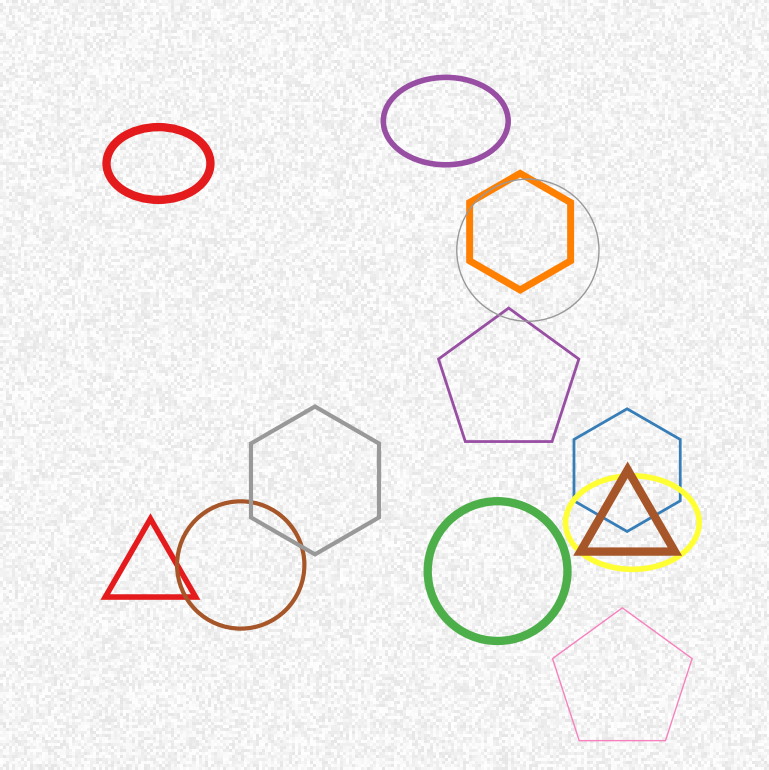[{"shape": "oval", "thickness": 3, "radius": 0.34, "center": [0.206, 0.788]}, {"shape": "triangle", "thickness": 2, "radius": 0.34, "center": [0.195, 0.258]}, {"shape": "hexagon", "thickness": 1, "radius": 0.4, "center": [0.814, 0.389]}, {"shape": "circle", "thickness": 3, "radius": 0.45, "center": [0.646, 0.258]}, {"shape": "oval", "thickness": 2, "radius": 0.41, "center": [0.579, 0.843]}, {"shape": "pentagon", "thickness": 1, "radius": 0.48, "center": [0.661, 0.504]}, {"shape": "hexagon", "thickness": 2.5, "radius": 0.38, "center": [0.676, 0.699]}, {"shape": "oval", "thickness": 2, "radius": 0.43, "center": [0.821, 0.321]}, {"shape": "circle", "thickness": 1.5, "radius": 0.41, "center": [0.313, 0.266]}, {"shape": "triangle", "thickness": 3, "radius": 0.35, "center": [0.815, 0.319]}, {"shape": "pentagon", "thickness": 0.5, "radius": 0.48, "center": [0.808, 0.115]}, {"shape": "circle", "thickness": 0.5, "radius": 0.46, "center": [0.686, 0.675]}, {"shape": "hexagon", "thickness": 1.5, "radius": 0.48, "center": [0.409, 0.376]}]